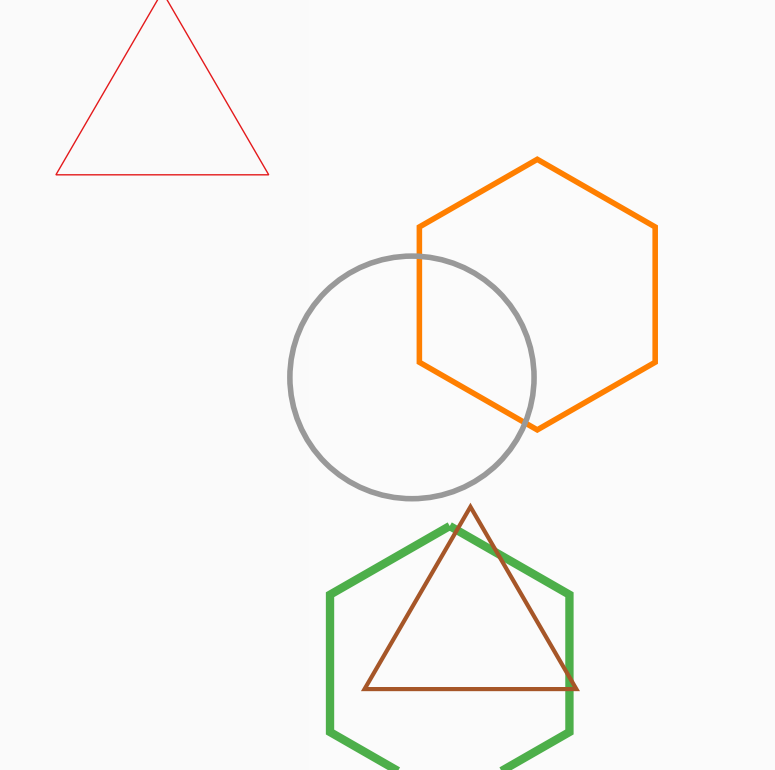[{"shape": "triangle", "thickness": 0.5, "radius": 0.79, "center": [0.209, 0.852]}, {"shape": "hexagon", "thickness": 3, "radius": 0.89, "center": [0.58, 0.138]}, {"shape": "hexagon", "thickness": 2, "radius": 0.88, "center": [0.693, 0.617]}, {"shape": "triangle", "thickness": 1.5, "radius": 0.79, "center": [0.607, 0.184]}, {"shape": "circle", "thickness": 2, "radius": 0.79, "center": [0.532, 0.51]}]